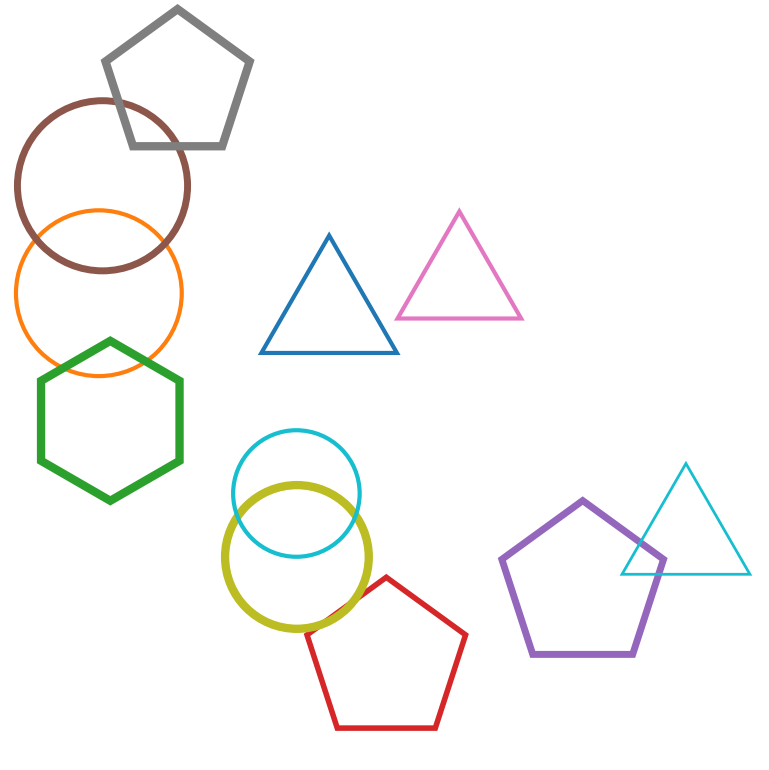[{"shape": "triangle", "thickness": 1.5, "radius": 0.51, "center": [0.427, 0.592]}, {"shape": "circle", "thickness": 1.5, "radius": 0.54, "center": [0.128, 0.619]}, {"shape": "hexagon", "thickness": 3, "radius": 0.52, "center": [0.143, 0.453]}, {"shape": "pentagon", "thickness": 2, "radius": 0.54, "center": [0.502, 0.142]}, {"shape": "pentagon", "thickness": 2.5, "radius": 0.55, "center": [0.757, 0.239]}, {"shape": "circle", "thickness": 2.5, "radius": 0.55, "center": [0.133, 0.759]}, {"shape": "triangle", "thickness": 1.5, "radius": 0.46, "center": [0.597, 0.633]}, {"shape": "pentagon", "thickness": 3, "radius": 0.49, "center": [0.231, 0.89]}, {"shape": "circle", "thickness": 3, "radius": 0.47, "center": [0.386, 0.277]}, {"shape": "circle", "thickness": 1.5, "radius": 0.41, "center": [0.385, 0.359]}, {"shape": "triangle", "thickness": 1, "radius": 0.48, "center": [0.891, 0.302]}]